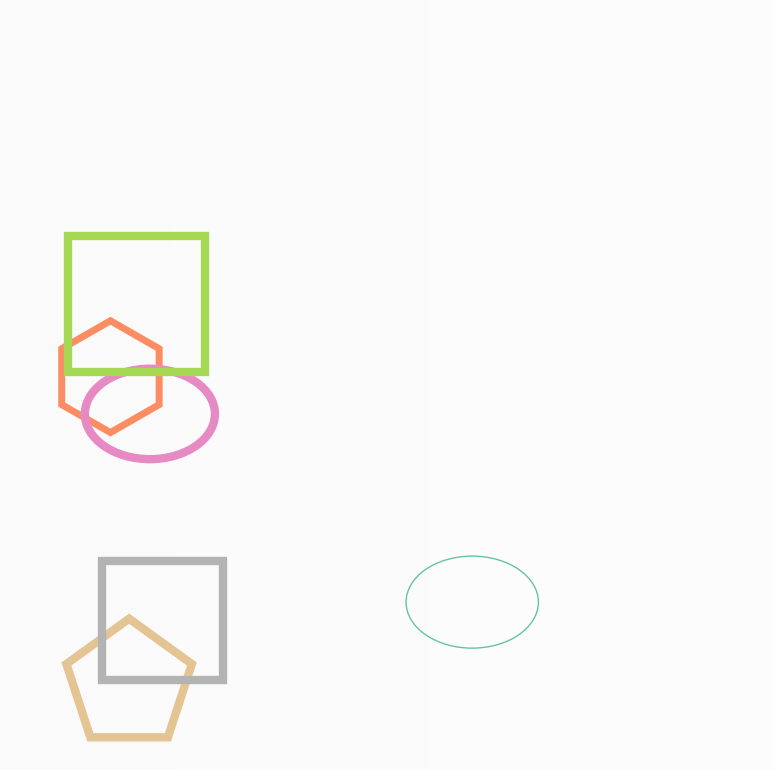[{"shape": "oval", "thickness": 0.5, "radius": 0.43, "center": [0.609, 0.218]}, {"shape": "hexagon", "thickness": 2.5, "radius": 0.36, "center": [0.142, 0.511]}, {"shape": "oval", "thickness": 3, "radius": 0.42, "center": [0.193, 0.462]}, {"shape": "square", "thickness": 3, "radius": 0.44, "center": [0.176, 0.605]}, {"shape": "pentagon", "thickness": 3, "radius": 0.43, "center": [0.167, 0.111]}, {"shape": "square", "thickness": 3, "radius": 0.39, "center": [0.21, 0.194]}]